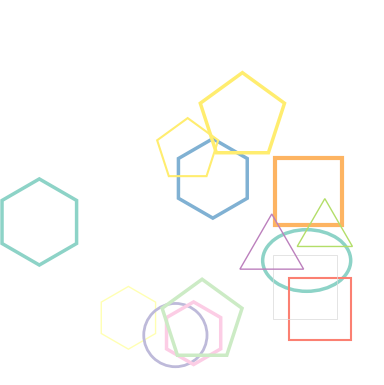[{"shape": "oval", "thickness": 2.5, "radius": 0.57, "center": [0.797, 0.323]}, {"shape": "hexagon", "thickness": 2.5, "radius": 0.56, "center": [0.102, 0.423]}, {"shape": "hexagon", "thickness": 1, "radius": 0.41, "center": [0.334, 0.175]}, {"shape": "circle", "thickness": 2, "radius": 0.41, "center": [0.456, 0.13]}, {"shape": "square", "thickness": 1.5, "radius": 0.4, "center": [0.832, 0.197]}, {"shape": "hexagon", "thickness": 2.5, "radius": 0.52, "center": [0.553, 0.537]}, {"shape": "square", "thickness": 3, "radius": 0.43, "center": [0.801, 0.502]}, {"shape": "triangle", "thickness": 1, "radius": 0.41, "center": [0.844, 0.401]}, {"shape": "hexagon", "thickness": 2.5, "radius": 0.41, "center": [0.503, 0.134]}, {"shape": "square", "thickness": 0.5, "radius": 0.42, "center": [0.792, 0.255]}, {"shape": "triangle", "thickness": 1, "radius": 0.48, "center": [0.706, 0.349]}, {"shape": "pentagon", "thickness": 2.5, "radius": 0.55, "center": [0.525, 0.166]}, {"shape": "pentagon", "thickness": 2.5, "radius": 0.57, "center": [0.63, 0.696]}, {"shape": "pentagon", "thickness": 1.5, "radius": 0.42, "center": [0.487, 0.61]}]